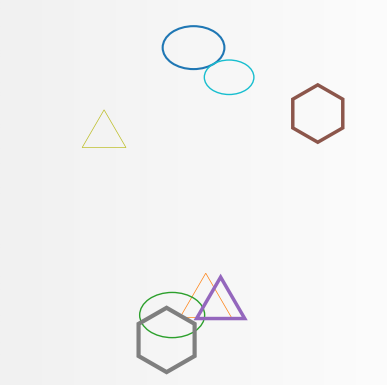[{"shape": "oval", "thickness": 1.5, "radius": 0.4, "center": [0.499, 0.876]}, {"shape": "triangle", "thickness": 0.5, "radius": 0.38, "center": [0.531, 0.214]}, {"shape": "oval", "thickness": 1, "radius": 0.42, "center": [0.444, 0.182]}, {"shape": "triangle", "thickness": 2.5, "radius": 0.36, "center": [0.569, 0.209]}, {"shape": "hexagon", "thickness": 2.5, "radius": 0.37, "center": [0.82, 0.705]}, {"shape": "hexagon", "thickness": 3, "radius": 0.42, "center": [0.43, 0.117]}, {"shape": "triangle", "thickness": 0.5, "radius": 0.33, "center": [0.269, 0.649]}, {"shape": "oval", "thickness": 1, "radius": 0.32, "center": [0.591, 0.799]}]